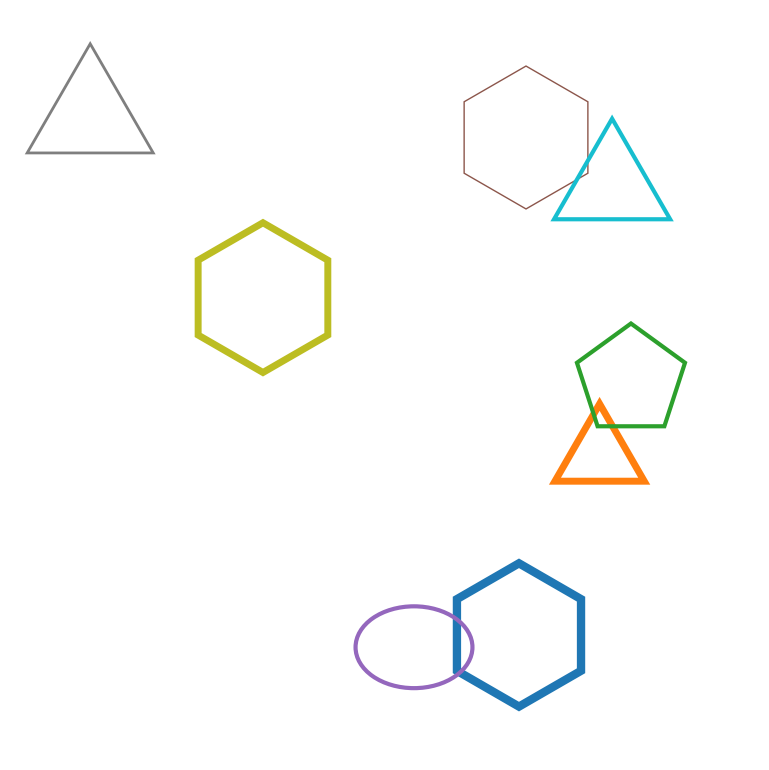[{"shape": "hexagon", "thickness": 3, "radius": 0.47, "center": [0.674, 0.175]}, {"shape": "triangle", "thickness": 2.5, "radius": 0.33, "center": [0.779, 0.409]}, {"shape": "pentagon", "thickness": 1.5, "radius": 0.37, "center": [0.819, 0.506]}, {"shape": "oval", "thickness": 1.5, "radius": 0.38, "center": [0.538, 0.159]}, {"shape": "hexagon", "thickness": 0.5, "radius": 0.46, "center": [0.683, 0.821]}, {"shape": "triangle", "thickness": 1, "radius": 0.47, "center": [0.117, 0.849]}, {"shape": "hexagon", "thickness": 2.5, "radius": 0.49, "center": [0.342, 0.613]}, {"shape": "triangle", "thickness": 1.5, "radius": 0.44, "center": [0.795, 0.759]}]